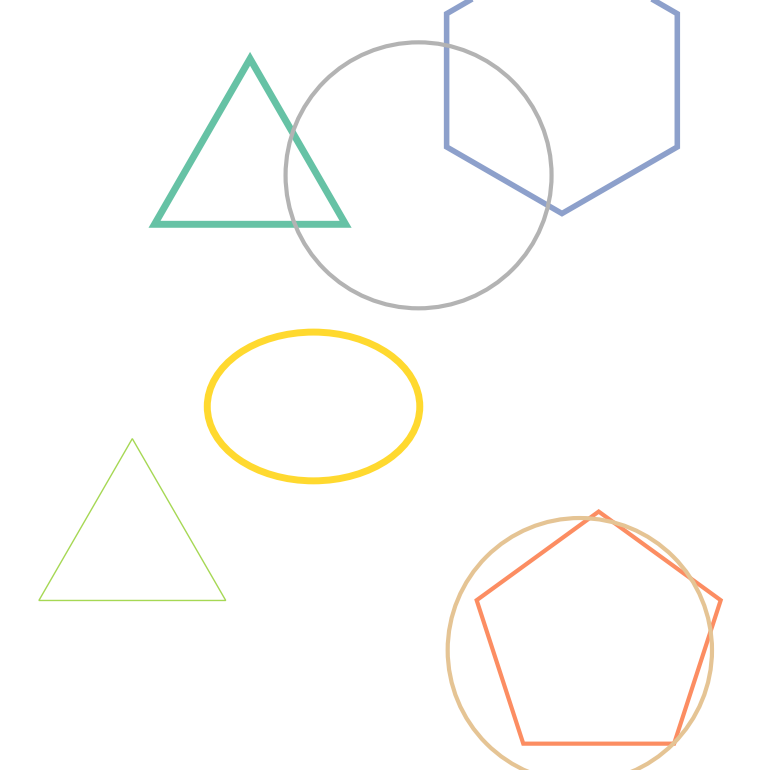[{"shape": "triangle", "thickness": 2.5, "radius": 0.72, "center": [0.325, 0.78]}, {"shape": "pentagon", "thickness": 1.5, "radius": 0.83, "center": [0.778, 0.169]}, {"shape": "hexagon", "thickness": 2, "radius": 0.86, "center": [0.73, 0.896]}, {"shape": "triangle", "thickness": 0.5, "radius": 0.7, "center": [0.172, 0.29]}, {"shape": "oval", "thickness": 2.5, "radius": 0.69, "center": [0.407, 0.472]}, {"shape": "circle", "thickness": 1.5, "radius": 0.86, "center": [0.753, 0.156]}, {"shape": "circle", "thickness": 1.5, "radius": 0.86, "center": [0.544, 0.772]}]